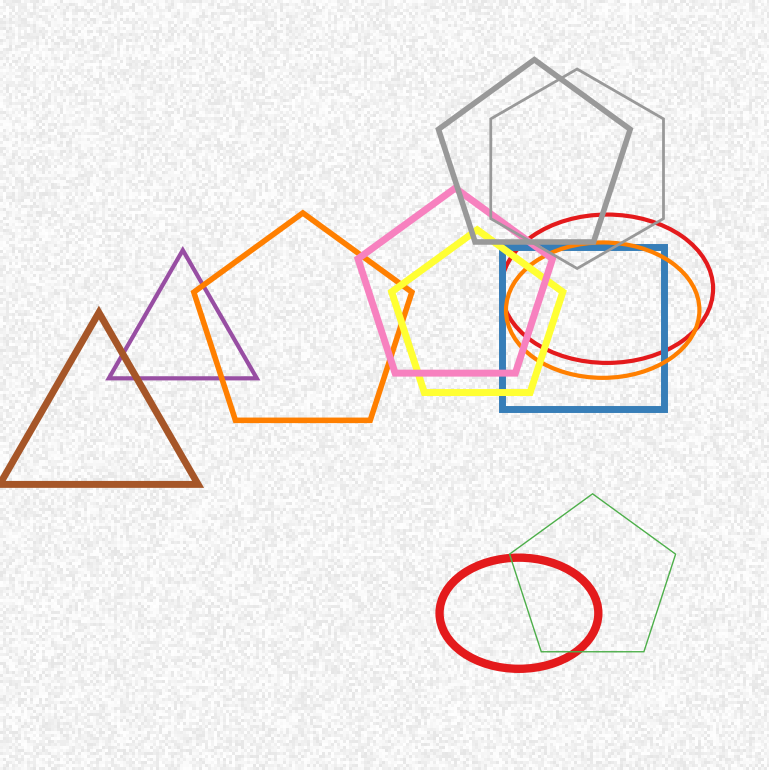[{"shape": "oval", "thickness": 1.5, "radius": 0.69, "center": [0.788, 0.625]}, {"shape": "oval", "thickness": 3, "radius": 0.52, "center": [0.674, 0.204]}, {"shape": "square", "thickness": 2.5, "radius": 0.53, "center": [0.757, 0.574]}, {"shape": "pentagon", "thickness": 0.5, "radius": 0.57, "center": [0.77, 0.245]}, {"shape": "triangle", "thickness": 1.5, "radius": 0.55, "center": [0.237, 0.564]}, {"shape": "pentagon", "thickness": 2, "radius": 0.74, "center": [0.393, 0.575]}, {"shape": "oval", "thickness": 1.5, "radius": 0.63, "center": [0.783, 0.597]}, {"shape": "pentagon", "thickness": 2.5, "radius": 0.58, "center": [0.62, 0.585]}, {"shape": "triangle", "thickness": 2.5, "radius": 0.74, "center": [0.128, 0.445]}, {"shape": "pentagon", "thickness": 2.5, "radius": 0.66, "center": [0.591, 0.623]}, {"shape": "pentagon", "thickness": 2, "radius": 0.65, "center": [0.694, 0.792]}, {"shape": "hexagon", "thickness": 1, "radius": 0.65, "center": [0.75, 0.781]}]